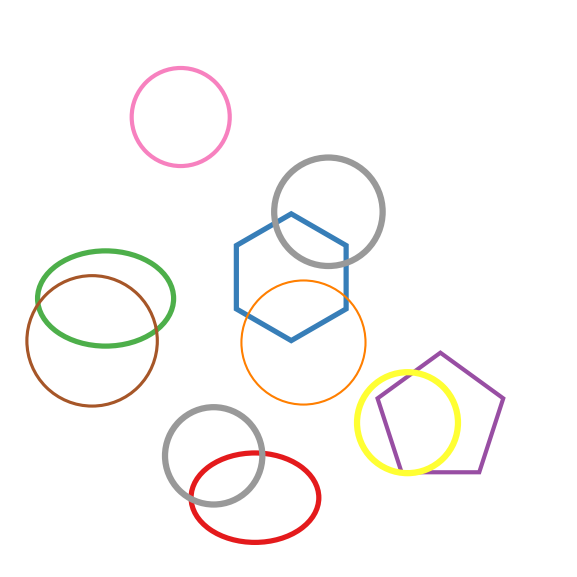[{"shape": "oval", "thickness": 2.5, "radius": 0.55, "center": [0.441, 0.137]}, {"shape": "hexagon", "thickness": 2.5, "radius": 0.55, "center": [0.504, 0.519]}, {"shape": "oval", "thickness": 2.5, "radius": 0.59, "center": [0.183, 0.482]}, {"shape": "pentagon", "thickness": 2, "radius": 0.57, "center": [0.763, 0.274]}, {"shape": "circle", "thickness": 1, "radius": 0.54, "center": [0.525, 0.406]}, {"shape": "circle", "thickness": 3, "radius": 0.44, "center": [0.706, 0.267]}, {"shape": "circle", "thickness": 1.5, "radius": 0.56, "center": [0.159, 0.409]}, {"shape": "circle", "thickness": 2, "radius": 0.42, "center": [0.313, 0.797]}, {"shape": "circle", "thickness": 3, "radius": 0.47, "center": [0.569, 0.632]}, {"shape": "circle", "thickness": 3, "radius": 0.42, "center": [0.37, 0.21]}]